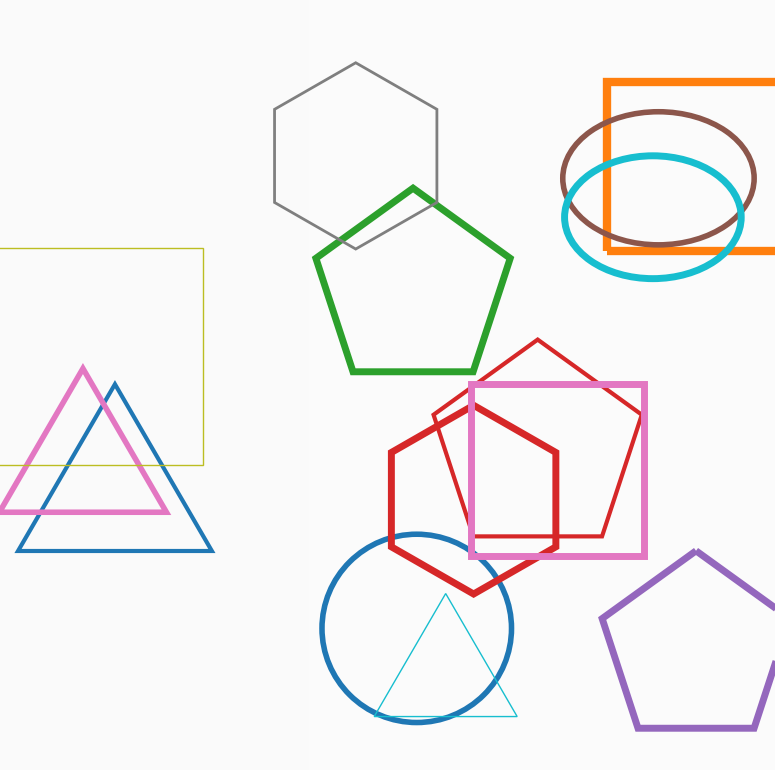[{"shape": "triangle", "thickness": 1.5, "radius": 0.72, "center": [0.148, 0.357]}, {"shape": "circle", "thickness": 2, "radius": 0.61, "center": [0.538, 0.184]}, {"shape": "square", "thickness": 3, "radius": 0.55, "center": [0.892, 0.784]}, {"shape": "pentagon", "thickness": 2.5, "radius": 0.66, "center": [0.533, 0.624]}, {"shape": "hexagon", "thickness": 2.5, "radius": 0.61, "center": [0.611, 0.351]}, {"shape": "pentagon", "thickness": 1.5, "radius": 0.71, "center": [0.694, 0.418]}, {"shape": "pentagon", "thickness": 2.5, "radius": 0.64, "center": [0.898, 0.157]}, {"shape": "oval", "thickness": 2, "radius": 0.62, "center": [0.85, 0.768]}, {"shape": "triangle", "thickness": 2, "radius": 0.62, "center": [0.107, 0.397]}, {"shape": "square", "thickness": 2.5, "radius": 0.56, "center": [0.72, 0.389]}, {"shape": "hexagon", "thickness": 1, "radius": 0.6, "center": [0.459, 0.798]}, {"shape": "square", "thickness": 0.5, "radius": 0.71, "center": [0.121, 0.537]}, {"shape": "oval", "thickness": 2.5, "radius": 0.57, "center": [0.842, 0.718]}, {"shape": "triangle", "thickness": 0.5, "radius": 0.53, "center": [0.575, 0.123]}]